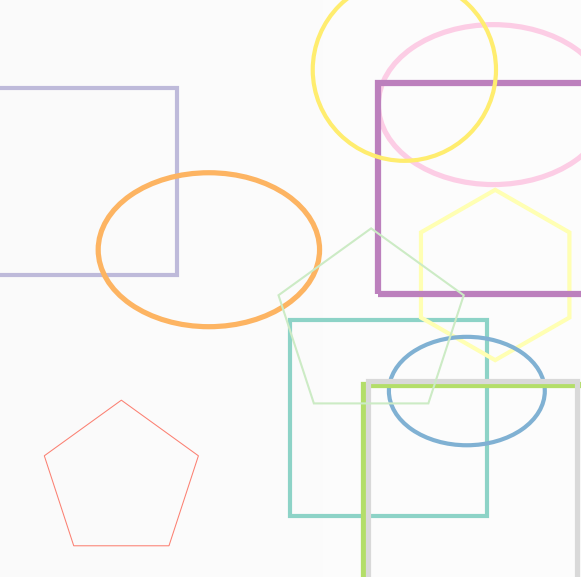[{"shape": "square", "thickness": 2, "radius": 0.85, "center": [0.669, 0.276]}, {"shape": "hexagon", "thickness": 2, "radius": 0.74, "center": [0.852, 0.523]}, {"shape": "square", "thickness": 2, "radius": 0.81, "center": [0.142, 0.684]}, {"shape": "pentagon", "thickness": 0.5, "radius": 0.7, "center": [0.209, 0.167]}, {"shape": "oval", "thickness": 2, "radius": 0.67, "center": [0.803, 0.322]}, {"shape": "oval", "thickness": 2.5, "radius": 0.95, "center": [0.359, 0.567]}, {"shape": "square", "thickness": 3, "radius": 0.97, "center": [0.82, 0.139]}, {"shape": "oval", "thickness": 2.5, "radius": 0.99, "center": [0.849, 0.818]}, {"shape": "square", "thickness": 2.5, "radius": 0.9, "center": [0.813, 0.159]}, {"shape": "square", "thickness": 3, "radius": 0.91, "center": [0.833, 0.672]}, {"shape": "pentagon", "thickness": 1, "radius": 0.84, "center": [0.638, 0.436]}, {"shape": "circle", "thickness": 2, "radius": 0.79, "center": [0.696, 0.878]}]